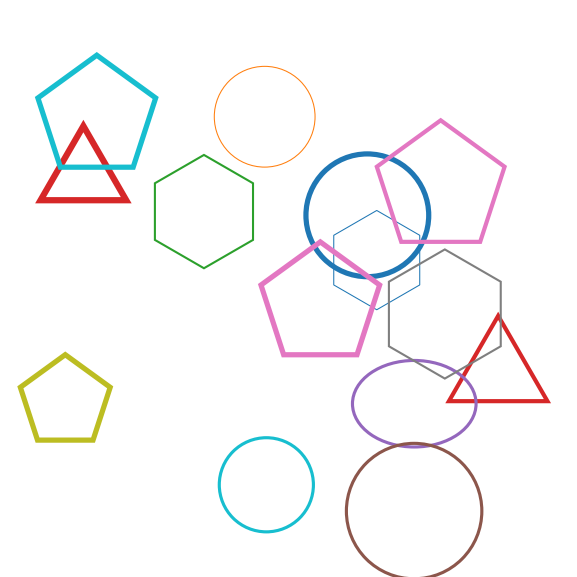[{"shape": "hexagon", "thickness": 0.5, "radius": 0.43, "center": [0.652, 0.549]}, {"shape": "circle", "thickness": 2.5, "radius": 0.53, "center": [0.636, 0.626]}, {"shape": "circle", "thickness": 0.5, "radius": 0.44, "center": [0.458, 0.797]}, {"shape": "hexagon", "thickness": 1, "radius": 0.49, "center": [0.353, 0.633]}, {"shape": "triangle", "thickness": 2, "radius": 0.49, "center": [0.863, 0.354]}, {"shape": "triangle", "thickness": 3, "radius": 0.43, "center": [0.144, 0.695]}, {"shape": "oval", "thickness": 1.5, "radius": 0.54, "center": [0.717, 0.3]}, {"shape": "circle", "thickness": 1.5, "radius": 0.59, "center": [0.717, 0.114]}, {"shape": "pentagon", "thickness": 2.5, "radius": 0.54, "center": [0.555, 0.472]}, {"shape": "pentagon", "thickness": 2, "radius": 0.58, "center": [0.763, 0.674]}, {"shape": "hexagon", "thickness": 1, "radius": 0.56, "center": [0.77, 0.455]}, {"shape": "pentagon", "thickness": 2.5, "radius": 0.41, "center": [0.113, 0.303]}, {"shape": "circle", "thickness": 1.5, "radius": 0.41, "center": [0.461, 0.16]}, {"shape": "pentagon", "thickness": 2.5, "radius": 0.54, "center": [0.168, 0.796]}]